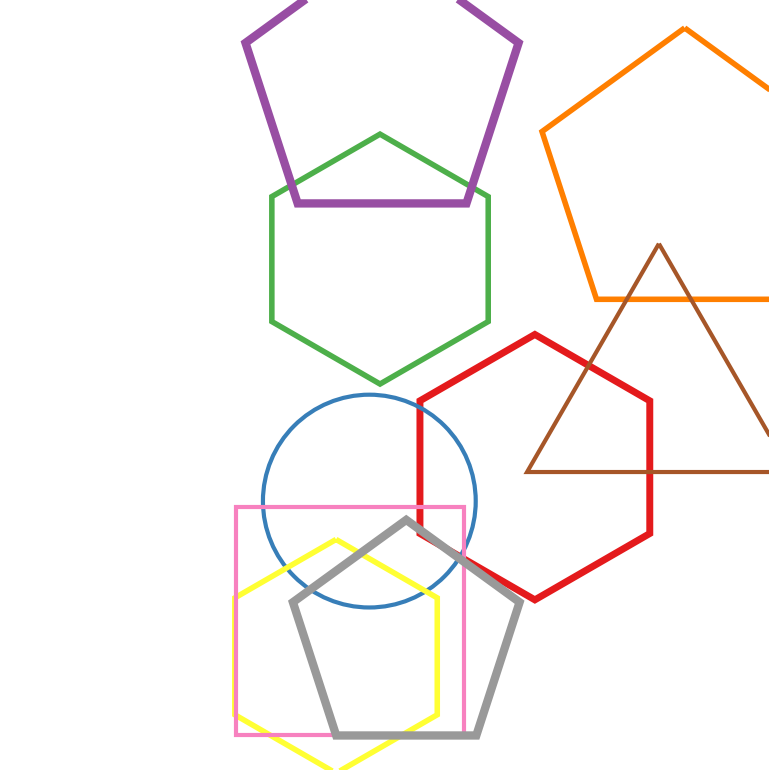[{"shape": "hexagon", "thickness": 2.5, "radius": 0.86, "center": [0.695, 0.393]}, {"shape": "circle", "thickness": 1.5, "radius": 0.69, "center": [0.48, 0.349]}, {"shape": "hexagon", "thickness": 2, "radius": 0.81, "center": [0.494, 0.664]}, {"shape": "pentagon", "thickness": 3, "radius": 0.93, "center": [0.496, 0.887]}, {"shape": "pentagon", "thickness": 2, "radius": 0.97, "center": [0.889, 0.769]}, {"shape": "hexagon", "thickness": 2, "radius": 0.76, "center": [0.436, 0.148]}, {"shape": "triangle", "thickness": 1.5, "radius": 0.99, "center": [0.856, 0.486]}, {"shape": "square", "thickness": 1.5, "radius": 0.74, "center": [0.454, 0.193]}, {"shape": "pentagon", "thickness": 3, "radius": 0.77, "center": [0.528, 0.17]}]